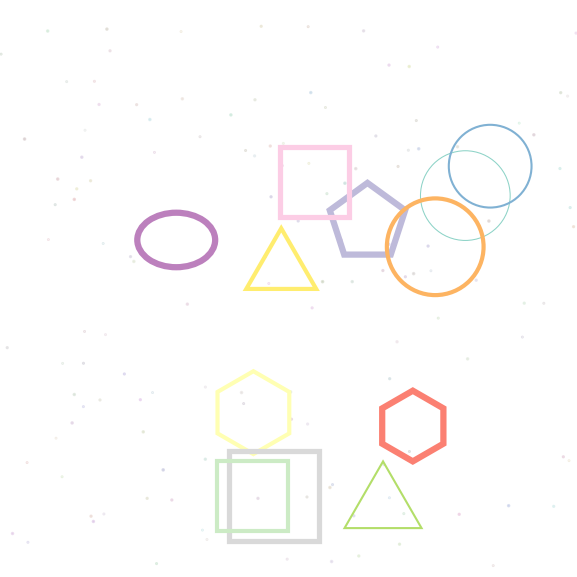[{"shape": "circle", "thickness": 0.5, "radius": 0.39, "center": [0.806, 0.66]}, {"shape": "hexagon", "thickness": 2, "radius": 0.36, "center": [0.439, 0.285]}, {"shape": "pentagon", "thickness": 3, "radius": 0.34, "center": [0.636, 0.614]}, {"shape": "hexagon", "thickness": 3, "radius": 0.31, "center": [0.715, 0.261]}, {"shape": "circle", "thickness": 1, "radius": 0.36, "center": [0.849, 0.711]}, {"shape": "circle", "thickness": 2, "radius": 0.42, "center": [0.754, 0.572]}, {"shape": "triangle", "thickness": 1, "radius": 0.38, "center": [0.663, 0.123]}, {"shape": "square", "thickness": 2.5, "radius": 0.3, "center": [0.544, 0.684]}, {"shape": "square", "thickness": 2.5, "radius": 0.39, "center": [0.474, 0.14]}, {"shape": "oval", "thickness": 3, "radius": 0.34, "center": [0.305, 0.584]}, {"shape": "square", "thickness": 2, "radius": 0.3, "center": [0.437, 0.14]}, {"shape": "triangle", "thickness": 2, "radius": 0.35, "center": [0.487, 0.534]}]